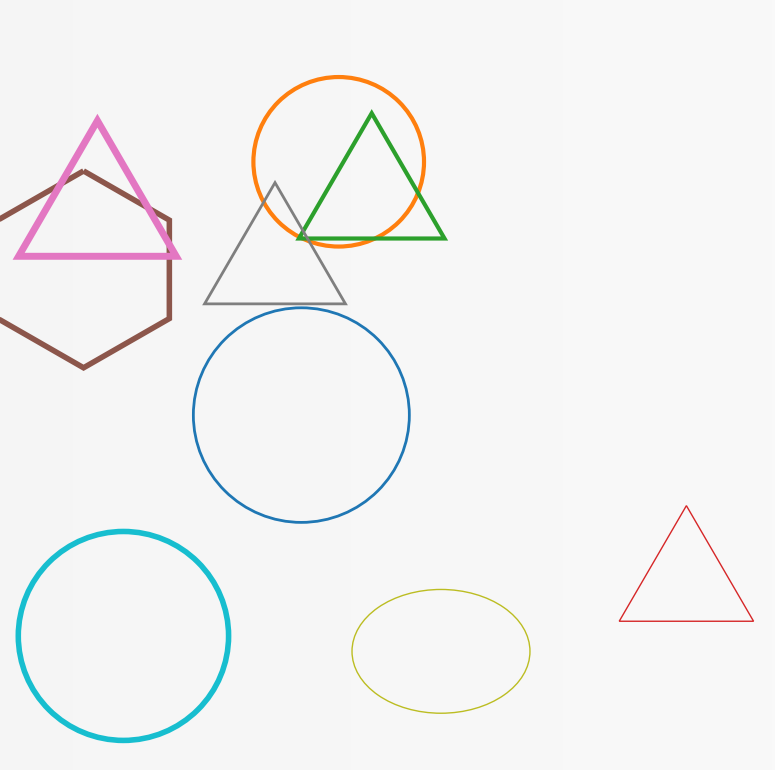[{"shape": "circle", "thickness": 1, "radius": 0.7, "center": [0.389, 0.461]}, {"shape": "circle", "thickness": 1.5, "radius": 0.55, "center": [0.437, 0.79]}, {"shape": "triangle", "thickness": 1.5, "radius": 0.54, "center": [0.48, 0.744]}, {"shape": "triangle", "thickness": 0.5, "radius": 0.5, "center": [0.886, 0.243]}, {"shape": "hexagon", "thickness": 2, "radius": 0.64, "center": [0.108, 0.65]}, {"shape": "triangle", "thickness": 2.5, "radius": 0.59, "center": [0.126, 0.726]}, {"shape": "triangle", "thickness": 1, "radius": 0.52, "center": [0.355, 0.658]}, {"shape": "oval", "thickness": 0.5, "radius": 0.57, "center": [0.569, 0.154]}, {"shape": "circle", "thickness": 2, "radius": 0.68, "center": [0.159, 0.174]}]